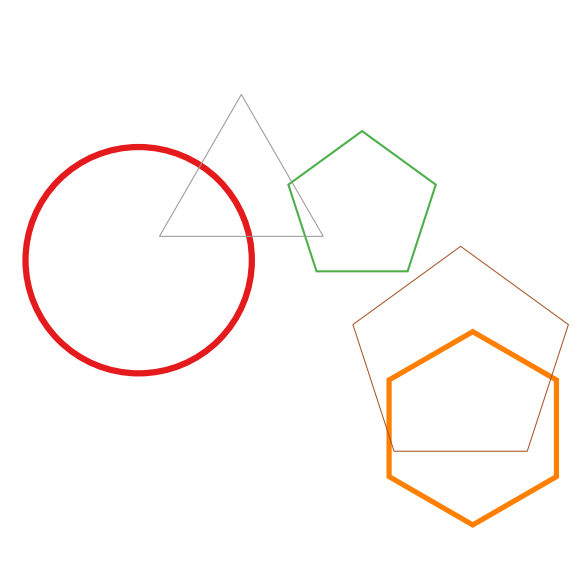[{"shape": "circle", "thickness": 3, "radius": 0.98, "center": [0.24, 0.549]}, {"shape": "pentagon", "thickness": 1, "radius": 0.67, "center": [0.627, 0.638]}, {"shape": "hexagon", "thickness": 2.5, "radius": 0.84, "center": [0.819, 0.257]}, {"shape": "pentagon", "thickness": 0.5, "radius": 0.98, "center": [0.798, 0.376]}, {"shape": "triangle", "thickness": 0.5, "radius": 0.82, "center": [0.418, 0.672]}]